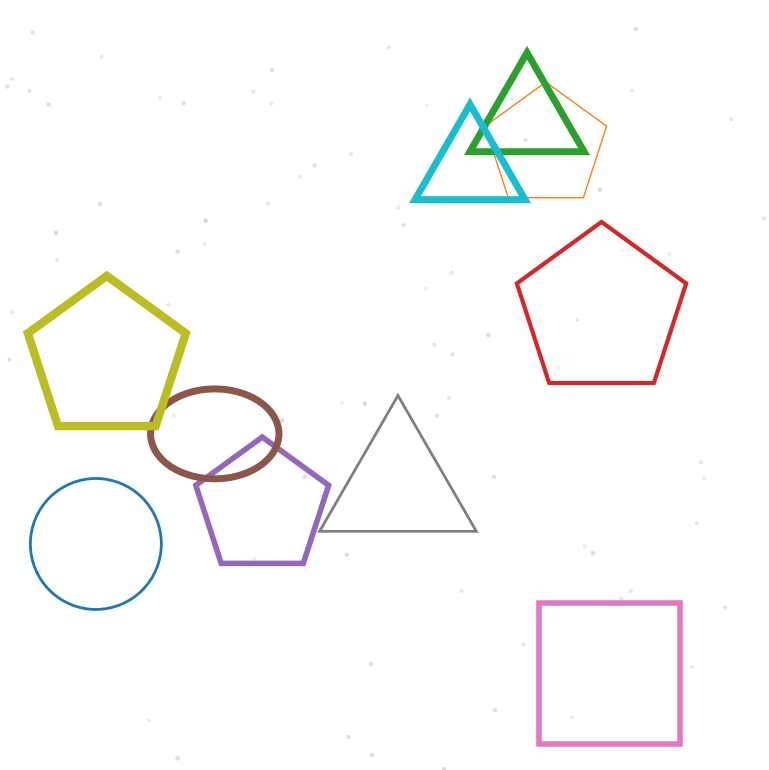[{"shape": "circle", "thickness": 1, "radius": 0.43, "center": [0.124, 0.294]}, {"shape": "pentagon", "thickness": 0.5, "radius": 0.42, "center": [0.709, 0.81]}, {"shape": "triangle", "thickness": 2.5, "radius": 0.43, "center": [0.684, 0.846]}, {"shape": "pentagon", "thickness": 1.5, "radius": 0.58, "center": [0.781, 0.596]}, {"shape": "pentagon", "thickness": 2, "radius": 0.45, "center": [0.341, 0.342]}, {"shape": "oval", "thickness": 2.5, "radius": 0.42, "center": [0.279, 0.437]}, {"shape": "square", "thickness": 2, "radius": 0.46, "center": [0.791, 0.125]}, {"shape": "triangle", "thickness": 1, "radius": 0.59, "center": [0.517, 0.369]}, {"shape": "pentagon", "thickness": 3, "radius": 0.54, "center": [0.139, 0.534]}, {"shape": "triangle", "thickness": 2.5, "radius": 0.41, "center": [0.61, 0.782]}]